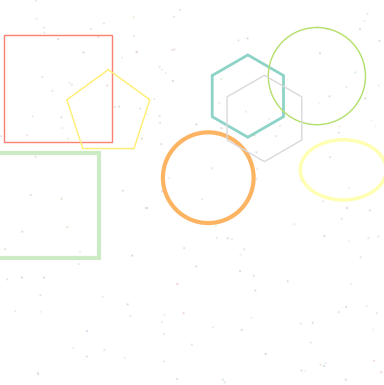[{"shape": "hexagon", "thickness": 2, "radius": 0.53, "center": [0.644, 0.75]}, {"shape": "oval", "thickness": 2.5, "radius": 0.56, "center": [0.892, 0.559]}, {"shape": "square", "thickness": 1, "radius": 0.7, "center": [0.15, 0.77]}, {"shape": "circle", "thickness": 3, "radius": 0.59, "center": [0.541, 0.538]}, {"shape": "circle", "thickness": 1, "radius": 0.63, "center": [0.823, 0.802]}, {"shape": "hexagon", "thickness": 1, "radius": 0.56, "center": [0.687, 0.692]}, {"shape": "square", "thickness": 3, "radius": 0.68, "center": [0.121, 0.465]}, {"shape": "pentagon", "thickness": 1, "radius": 0.57, "center": [0.282, 0.706]}]